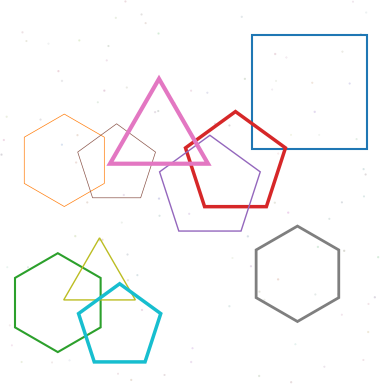[{"shape": "square", "thickness": 1.5, "radius": 0.74, "center": [0.804, 0.761]}, {"shape": "hexagon", "thickness": 0.5, "radius": 0.6, "center": [0.167, 0.584]}, {"shape": "hexagon", "thickness": 1.5, "radius": 0.64, "center": [0.15, 0.214]}, {"shape": "pentagon", "thickness": 2.5, "radius": 0.68, "center": [0.612, 0.574]}, {"shape": "pentagon", "thickness": 1, "radius": 0.69, "center": [0.545, 0.511]}, {"shape": "pentagon", "thickness": 0.5, "radius": 0.53, "center": [0.303, 0.572]}, {"shape": "triangle", "thickness": 3, "radius": 0.73, "center": [0.413, 0.648]}, {"shape": "hexagon", "thickness": 2, "radius": 0.62, "center": [0.773, 0.289]}, {"shape": "triangle", "thickness": 1, "radius": 0.54, "center": [0.259, 0.275]}, {"shape": "pentagon", "thickness": 2.5, "radius": 0.56, "center": [0.311, 0.151]}]